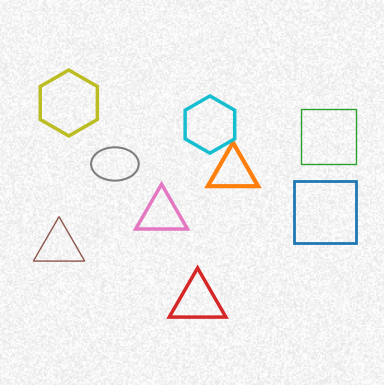[{"shape": "square", "thickness": 2, "radius": 0.4, "center": [0.845, 0.448]}, {"shape": "triangle", "thickness": 3, "radius": 0.38, "center": [0.605, 0.554]}, {"shape": "square", "thickness": 1, "radius": 0.36, "center": [0.853, 0.646]}, {"shape": "triangle", "thickness": 2.5, "radius": 0.42, "center": [0.513, 0.219]}, {"shape": "triangle", "thickness": 1, "radius": 0.38, "center": [0.153, 0.36]}, {"shape": "triangle", "thickness": 2.5, "radius": 0.39, "center": [0.42, 0.444]}, {"shape": "oval", "thickness": 1.5, "radius": 0.31, "center": [0.298, 0.574]}, {"shape": "hexagon", "thickness": 2.5, "radius": 0.43, "center": [0.179, 0.732]}, {"shape": "hexagon", "thickness": 2.5, "radius": 0.37, "center": [0.545, 0.676]}]